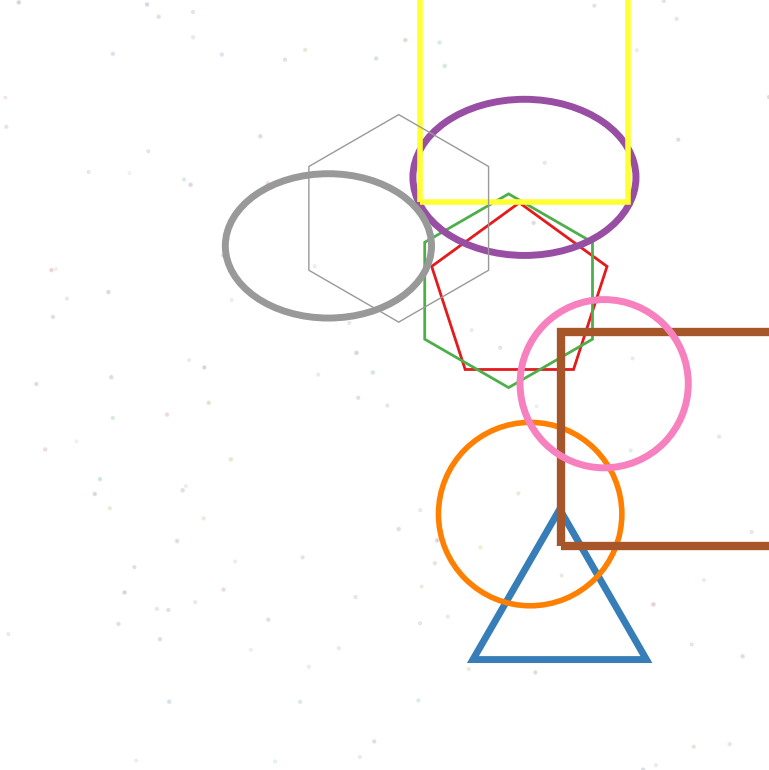[{"shape": "pentagon", "thickness": 1, "radius": 0.6, "center": [0.674, 0.617]}, {"shape": "triangle", "thickness": 2.5, "radius": 0.65, "center": [0.727, 0.208]}, {"shape": "hexagon", "thickness": 1, "radius": 0.63, "center": [0.661, 0.622]}, {"shape": "oval", "thickness": 2.5, "radius": 0.72, "center": [0.681, 0.77]}, {"shape": "circle", "thickness": 2, "radius": 0.6, "center": [0.689, 0.332]}, {"shape": "square", "thickness": 2, "radius": 0.68, "center": [0.681, 0.873]}, {"shape": "square", "thickness": 3, "radius": 0.69, "center": [0.867, 0.43]}, {"shape": "circle", "thickness": 2.5, "radius": 0.55, "center": [0.785, 0.502]}, {"shape": "oval", "thickness": 2.5, "radius": 0.67, "center": [0.427, 0.681]}, {"shape": "hexagon", "thickness": 0.5, "radius": 0.67, "center": [0.518, 0.716]}]